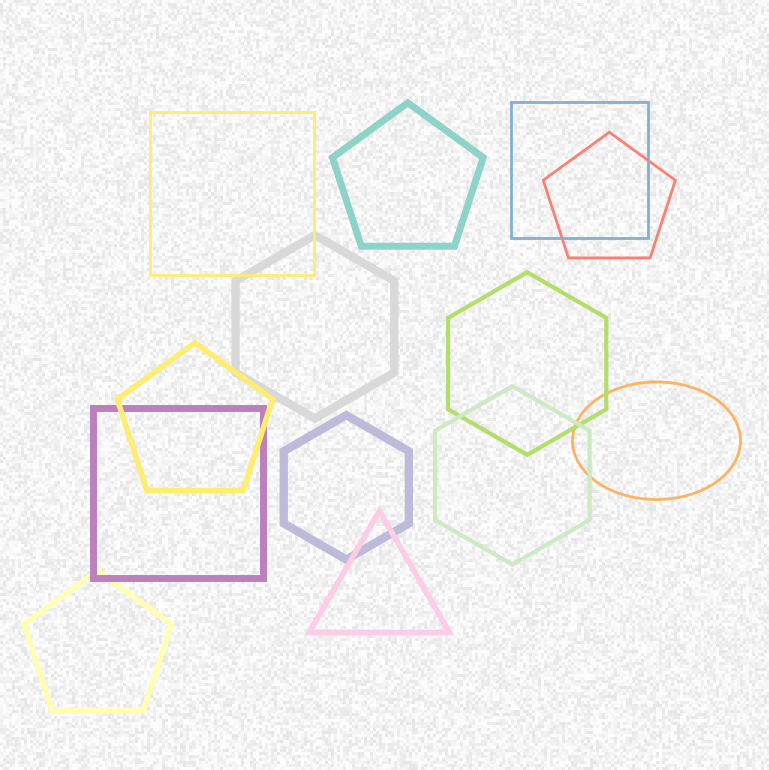[{"shape": "pentagon", "thickness": 2.5, "radius": 0.51, "center": [0.53, 0.764]}, {"shape": "pentagon", "thickness": 2, "radius": 0.5, "center": [0.127, 0.158]}, {"shape": "hexagon", "thickness": 3, "radius": 0.47, "center": [0.45, 0.367]}, {"shape": "pentagon", "thickness": 1, "radius": 0.45, "center": [0.791, 0.738]}, {"shape": "square", "thickness": 1, "radius": 0.44, "center": [0.753, 0.779]}, {"shape": "oval", "thickness": 1, "radius": 0.55, "center": [0.853, 0.428]}, {"shape": "hexagon", "thickness": 1.5, "radius": 0.59, "center": [0.685, 0.528]}, {"shape": "triangle", "thickness": 2, "radius": 0.53, "center": [0.493, 0.231]}, {"shape": "hexagon", "thickness": 3, "radius": 0.59, "center": [0.409, 0.576]}, {"shape": "square", "thickness": 2.5, "radius": 0.55, "center": [0.231, 0.36]}, {"shape": "hexagon", "thickness": 1.5, "radius": 0.58, "center": [0.665, 0.383]}, {"shape": "pentagon", "thickness": 2, "radius": 0.53, "center": [0.253, 0.449]}, {"shape": "square", "thickness": 1, "radius": 0.53, "center": [0.302, 0.748]}]